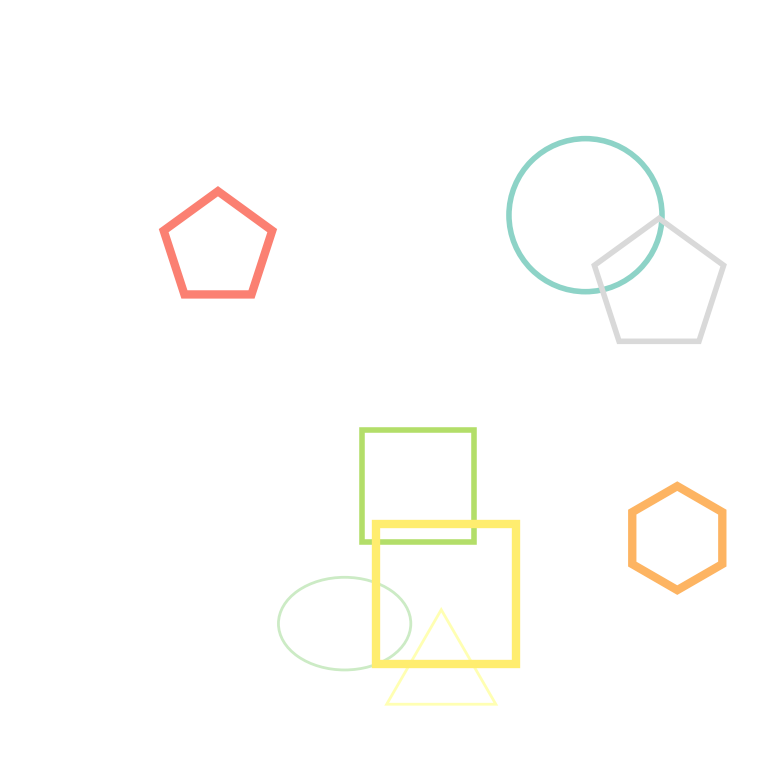[{"shape": "circle", "thickness": 2, "radius": 0.5, "center": [0.76, 0.721]}, {"shape": "triangle", "thickness": 1, "radius": 0.41, "center": [0.573, 0.126]}, {"shape": "pentagon", "thickness": 3, "radius": 0.37, "center": [0.283, 0.678]}, {"shape": "hexagon", "thickness": 3, "radius": 0.34, "center": [0.88, 0.301]}, {"shape": "square", "thickness": 2, "radius": 0.36, "center": [0.543, 0.369]}, {"shape": "pentagon", "thickness": 2, "radius": 0.44, "center": [0.856, 0.628]}, {"shape": "oval", "thickness": 1, "radius": 0.43, "center": [0.448, 0.19]}, {"shape": "square", "thickness": 3, "radius": 0.45, "center": [0.579, 0.229]}]